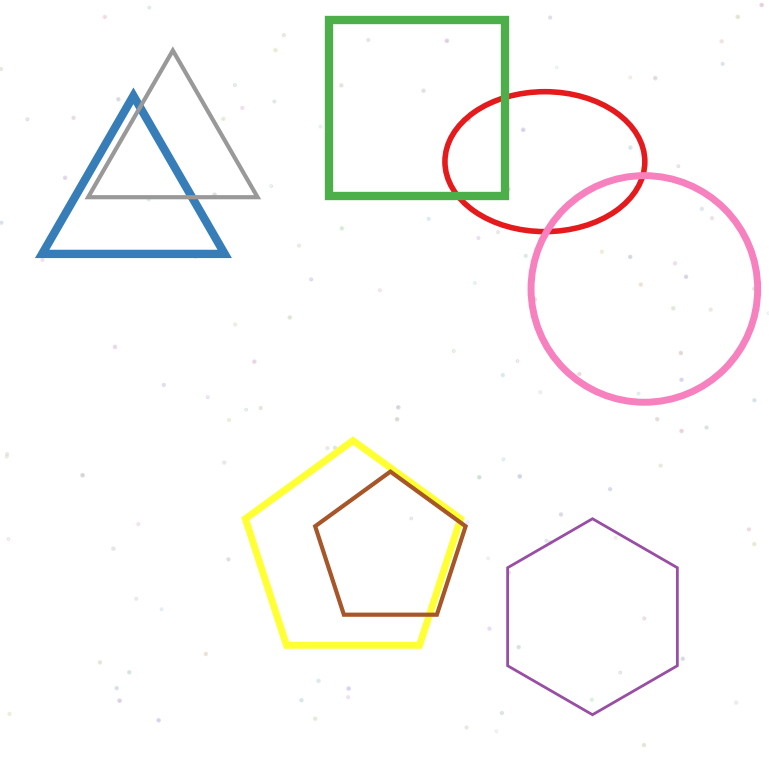[{"shape": "oval", "thickness": 2, "radius": 0.65, "center": [0.708, 0.79]}, {"shape": "triangle", "thickness": 3, "radius": 0.68, "center": [0.173, 0.739]}, {"shape": "square", "thickness": 3, "radius": 0.57, "center": [0.542, 0.86]}, {"shape": "hexagon", "thickness": 1, "radius": 0.64, "center": [0.769, 0.199]}, {"shape": "pentagon", "thickness": 2.5, "radius": 0.73, "center": [0.458, 0.281]}, {"shape": "pentagon", "thickness": 1.5, "radius": 0.51, "center": [0.507, 0.285]}, {"shape": "circle", "thickness": 2.5, "radius": 0.74, "center": [0.837, 0.625]}, {"shape": "triangle", "thickness": 1.5, "radius": 0.64, "center": [0.224, 0.807]}]